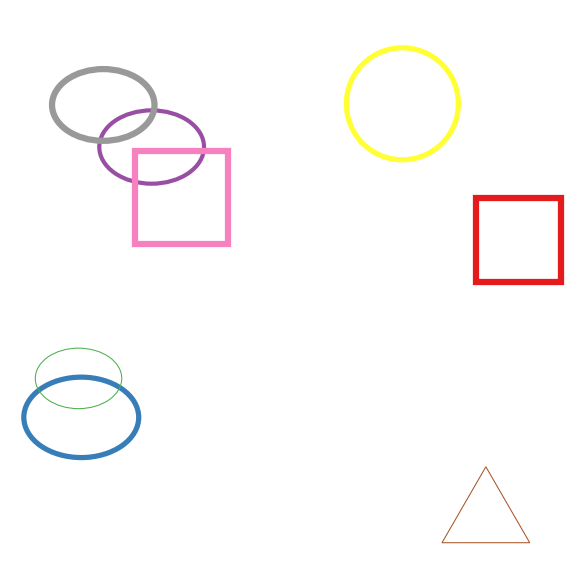[{"shape": "square", "thickness": 3, "radius": 0.37, "center": [0.897, 0.584]}, {"shape": "oval", "thickness": 2.5, "radius": 0.5, "center": [0.141, 0.276]}, {"shape": "oval", "thickness": 0.5, "radius": 0.37, "center": [0.136, 0.344]}, {"shape": "oval", "thickness": 2, "radius": 0.45, "center": [0.263, 0.745]}, {"shape": "circle", "thickness": 2.5, "radius": 0.48, "center": [0.697, 0.819]}, {"shape": "triangle", "thickness": 0.5, "radius": 0.44, "center": [0.841, 0.103]}, {"shape": "square", "thickness": 3, "radius": 0.4, "center": [0.314, 0.657]}, {"shape": "oval", "thickness": 3, "radius": 0.44, "center": [0.179, 0.817]}]